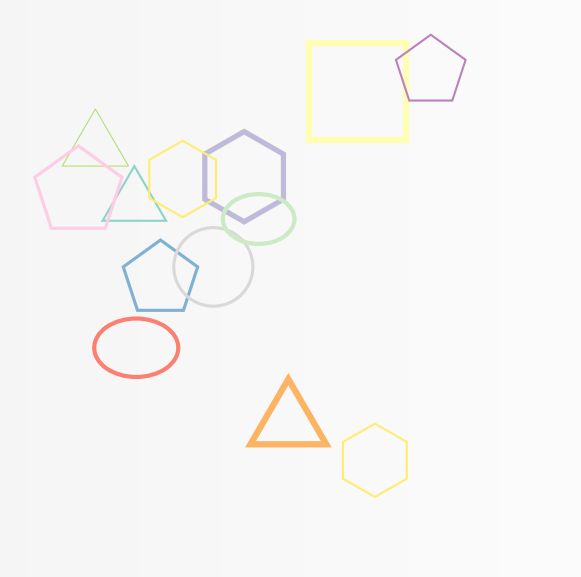[{"shape": "triangle", "thickness": 1, "radius": 0.32, "center": [0.231, 0.648]}, {"shape": "square", "thickness": 3, "radius": 0.42, "center": [0.615, 0.84]}, {"shape": "hexagon", "thickness": 2.5, "radius": 0.39, "center": [0.42, 0.693]}, {"shape": "oval", "thickness": 2, "radius": 0.36, "center": [0.234, 0.397]}, {"shape": "pentagon", "thickness": 1.5, "radius": 0.34, "center": [0.276, 0.516]}, {"shape": "triangle", "thickness": 3, "radius": 0.38, "center": [0.496, 0.267]}, {"shape": "triangle", "thickness": 0.5, "radius": 0.33, "center": [0.164, 0.744]}, {"shape": "pentagon", "thickness": 1.5, "radius": 0.39, "center": [0.135, 0.668]}, {"shape": "circle", "thickness": 1.5, "radius": 0.34, "center": [0.367, 0.537]}, {"shape": "pentagon", "thickness": 1, "radius": 0.31, "center": [0.741, 0.876]}, {"shape": "oval", "thickness": 2, "radius": 0.31, "center": [0.445, 0.62]}, {"shape": "hexagon", "thickness": 1, "radius": 0.33, "center": [0.314, 0.689]}, {"shape": "hexagon", "thickness": 1, "radius": 0.32, "center": [0.645, 0.202]}]